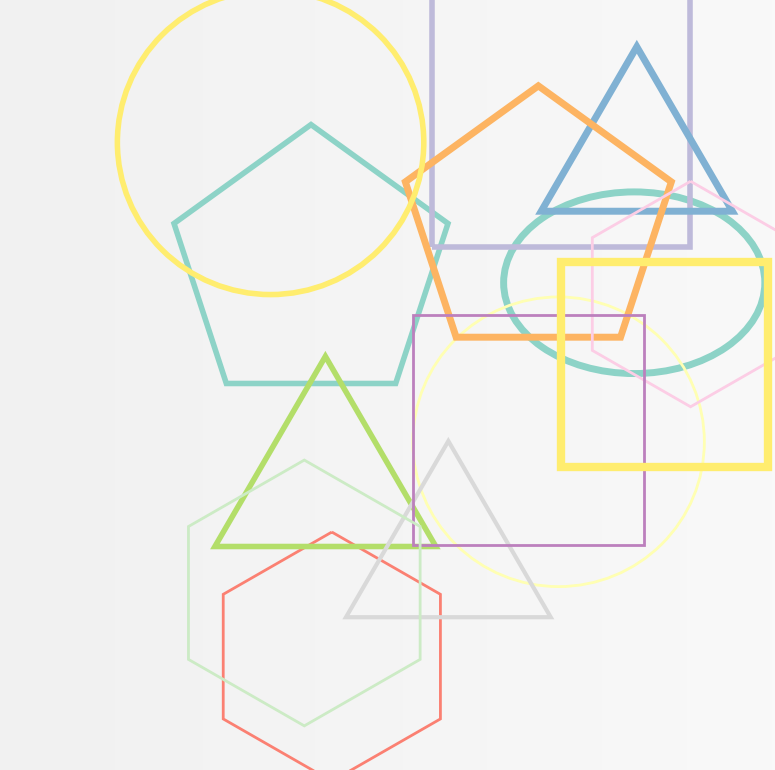[{"shape": "pentagon", "thickness": 2, "radius": 0.93, "center": [0.401, 0.652]}, {"shape": "oval", "thickness": 2.5, "radius": 0.84, "center": [0.818, 0.633]}, {"shape": "circle", "thickness": 1, "radius": 0.94, "center": [0.721, 0.426]}, {"shape": "square", "thickness": 2, "radius": 0.83, "center": [0.724, 0.845]}, {"shape": "hexagon", "thickness": 1, "radius": 0.81, "center": [0.428, 0.147]}, {"shape": "triangle", "thickness": 2.5, "radius": 0.71, "center": [0.822, 0.797]}, {"shape": "pentagon", "thickness": 2.5, "radius": 0.9, "center": [0.695, 0.708]}, {"shape": "triangle", "thickness": 2, "radius": 0.82, "center": [0.42, 0.373]}, {"shape": "hexagon", "thickness": 1, "radius": 0.73, "center": [0.891, 0.618]}, {"shape": "triangle", "thickness": 1.5, "radius": 0.76, "center": [0.579, 0.275]}, {"shape": "square", "thickness": 1, "radius": 0.75, "center": [0.682, 0.441]}, {"shape": "hexagon", "thickness": 1, "radius": 0.86, "center": [0.393, 0.23]}, {"shape": "circle", "thickness": 2, "radius": 0.99, "center": [0.349, 0.815]}, {"shape": "square", "thickness": 3, "radius": 0.67, "center": [0.857, 0.527]}]